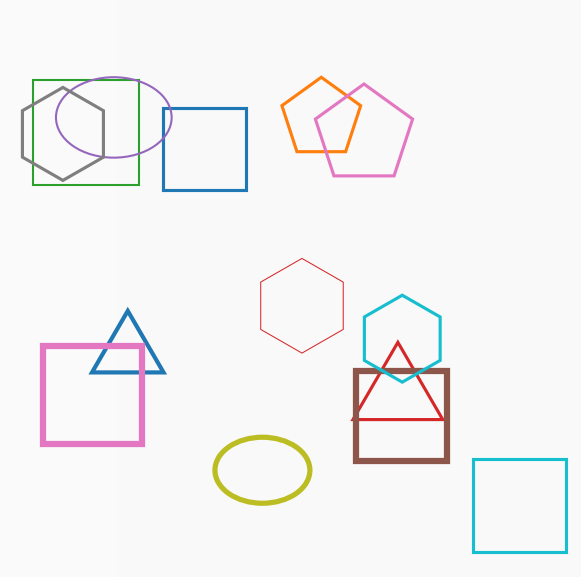[{"shape": "triangle", "thickness": 2, "radius": 0.36, "center": [0.22, 0.39]}, {"shape": "square", "thickness": 1.5, "radius": 0.36, "center": [0.352, 0.742]}, {"shape": "pentagon", "thickness": 1.5, "radius": 0.36, "center": [0.553, 0.794]}, {"shape": "square", "thickness": 1, "radius": 0.45, "center": [0.148, 0.769]}, {"shape": "hexagon", "thickness": 0.5, "radius": 0.41, "center": [0.52, 0.47]}, {"shape": "triangle", "thickness": 1.5, "radius": 0.45, "center": [0.685, 0.317]}, {"shape": "oval", "thickness": 1, "radius": 0.5, "center": [0.196, 0.796]}, {"shape": "square", "thickness": 3, "radius": 0.39, "center": [0.69, 0.279]}, {"shape": "pentagon", "thickness": 1.5, "radius": 0.44, "center": [0.626, 0.766]}, {"shape": "square", "thickness": 3, "radius": 0.42, "center": [0.159, 0.316]}, {"shape": "hexagon", "thickness": 1.5, "radius": 0.4, "center": [0.108, 0.767]}, {"shape": "oval", "thickness": 2.5, "radius": 0.41, "center": [0.451, 0.185]}, {"shape": "hexagon", "thickness": 1.5, "radius": 0.38, "center": [0.692, 0.413]}, {"shape": "square", "thickness": 1.5, "radius": 0.4, "center": [0.894, 0.123]}]